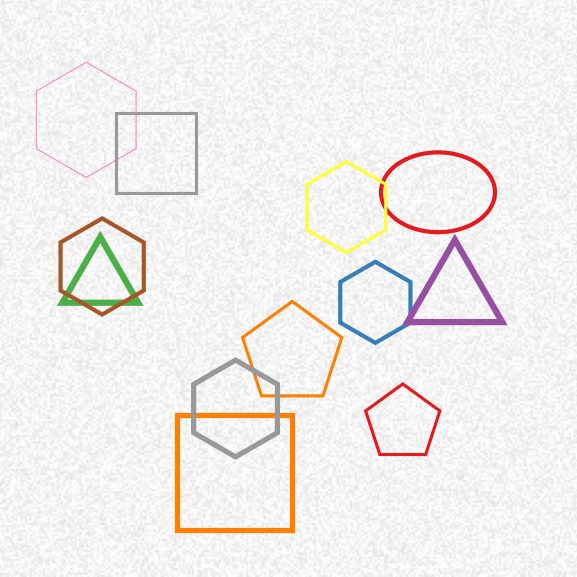[{"shape": "pentagon", "thickness": 1.5, "radius": 0.34, "center": [0.697, 0.267]}, {"shape": "oval", "thickness": 2, "radius": 0.49, "center": [0.758, 0.666]}, {"shape": "hexagon", "thickness": 2, "radius": 0.35, "center": [0.65, 0.476]}, {"shape": "triangle", "thickness": 3, "radius": 0.38, "center": [0.174, 0.513]}, {"shape": "triangle", "thickness": 3, "radius": 0.47, "center": [0.788, 0.489]}, {"shape": "square", "thickness": 2.5, "radius": 0.5, "center": [0.406, 0.181]}, {"shape": "pentagon", "thickness": 1.5, "radius": 0.45, "center": [0.506, 0.387]}, {"shape": "hexagon", "thickness": 1.5, "radius": 0.39, "center": [0.6, 0.641]}, {"shape": "hexagon", "thickness": 2, "radius": 0.42, "center": [0.177, 0.538]}, {"shape": "hexagon", "thickness": 0.5, "radius": 0.5, "center": [0.149, 0.792]}, {"shape": "square", "thickness": 1.5, "radius": 0.35, "center": [0.271, 0.734]}, {"shape": "hexagon", "thickness": 2.5, "radius": 0.42, "center": [0.408, 0.292]}]